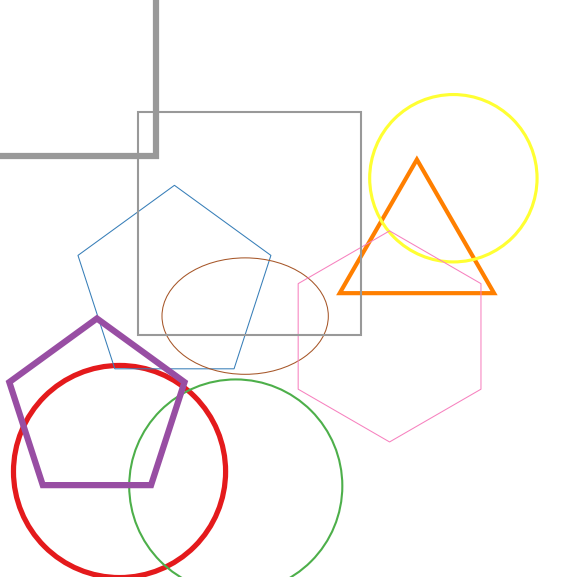[{"shape": "circle", "thickness": 2.5, "radius": 0.92, "center": [0.207, 0.183]}, {"shape": "pentagon", "thickness": 0.5, "radius": 0.88, "center": [0.302, 0.503]}, {"shape": "circle", "thickness": 1, "radius": 0.92, "center": [0.408, 0.158]}, {"shape": "pentagon", "thickness": 3, "radius": 0.8, "center": [0.168, 0.288]}, {"shape": "triangle", "thickness": 2, "radius": 0.77, "center": [0.722, 0.569]}, {"shape": "circle", "thickness": 1.5, "radius": 0.72, "center": [0.785, 0.691]}, {"shape": "oval", "thickness": 0.5, "radius": 0.72, "center": [0.425, 0.452]}, {"shape": "hexagon", "thickness": 0.5, "radius": 0.91, "center": [0.675, 0.417]}, {"shape": "square", "thickness": 3, "radius": 0.7, "center": [0.13, 0.868]}, {"shape": "square", "thickness": 1, "radius": 0.96, "center": [0.432, 0.612]}]